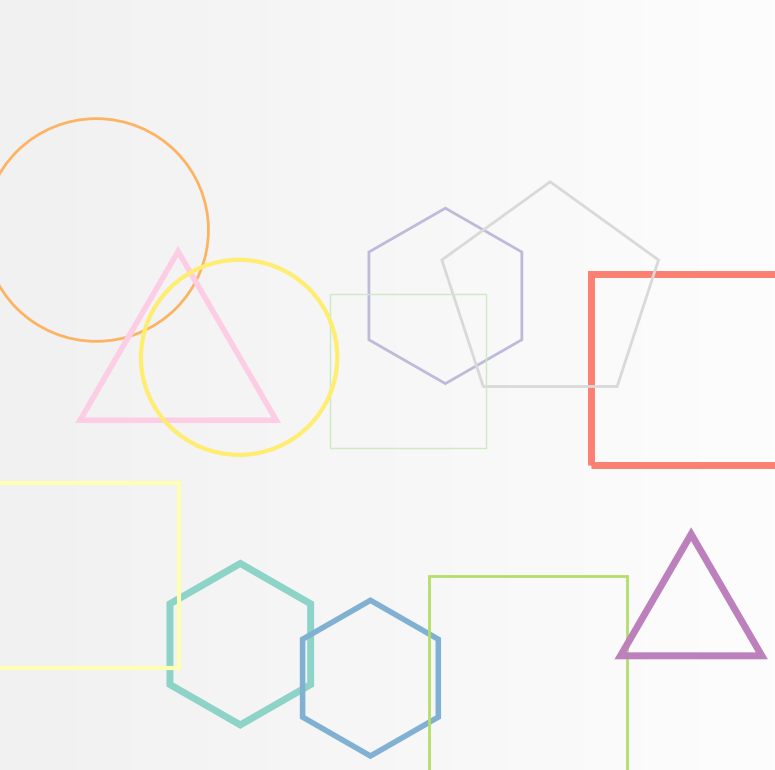[{"shape": "hexagon", "thickness": 2.5, "radius": 0.52, "center": [0.31, 0.163]}, {"shape": "square", "thickness": 1.5, "radius": 0.6, "center": [0.11, 0.253]}, {"shape": "hexagon", "thickness": 1, "radius": 0.57, "center": [0.575, 0.616]}, {"shape": "square", "thickness": 2.5, "radius": 0.62, "center": [0.887, 0.52]}, {"shape": "hexagon", "thickness": 2, "radius": 0.51, "center": [0.478, 0.119]}, {"shape": "circle", "thickness": 1, "radius": 0.72, "center": [0.124, 0.701]}, {"shape": "square", "thickness": 1, "radius": 0.64, "center": [0.681, 0.125]}, {"shape": "triangle", "thickness": 2, "radius": 0.73, "center": [0.23, 0.527]}, {"shape": "pentagon", "thickness": 1, "radius": 0.73, "center": [0.71, 0.617]}, {"shape": "triangle", "thickness": 2.5, "radius": 0.53, "center": [0.892, 0.201]}, {"shape": "square", "thickness": 0.5, "radius": 0.5, "center": [0.526, 0.518]}, {"shape": "circle", "thickness": 1.5, "radius": 0.63, "center": [0.309, 0.536]}]